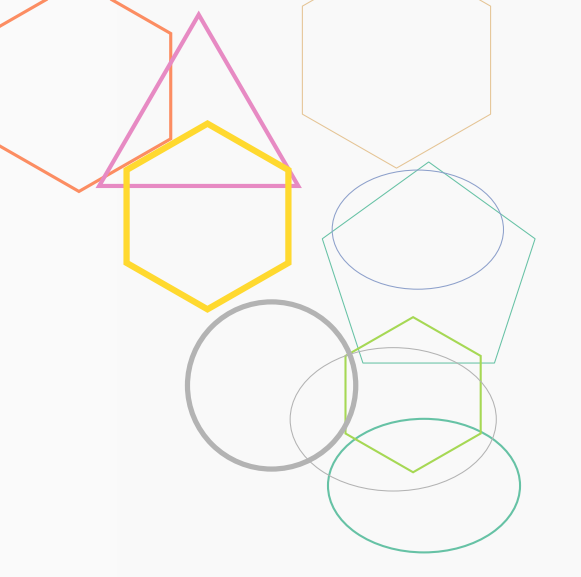[{"shape": "oval", "thickness": 1, "radius": 0.83, "center": [0.729, 0.158]}, {"shape": "pentagon", "thickness": 0.5, "radius": 0.96, "center": [0.738, 0.526]}, {"shape": "hexagon", "thickness": 1.5, "radius": 0.91, "center": [0.136, 0.85]}, {"shape": "oval", "thickness": 0.5, "radius": 0.74, "center": [0.719, 0.601]}, {"shape": "triangle", "thickness": 2, "radius": 0.99, "center": [0.342, 0.776]}, {"shape": "hexagon", "thickness": 1, "radius": 0.67, "center": [0.711, 0.316]}, {"shape": "hexagon", "thickness": 3, "radius": 0.8, "center": [0.357, 0.624]}, {"shape": "hexagon", "thickness": 0.5, "radius": 0.93, "center": [0.682, 0.895]}, {"shape": "circle", "thickness": 2.5, "radius": 0.72, "center": [0.467, 0.332]}, {"shape": "oval", "thickness": 0.5, "radius": 0.89, "center": [0.677, 0.273]}]